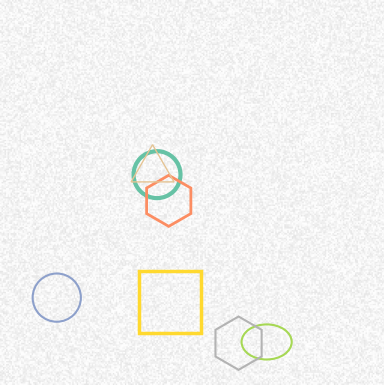[{"shape": "circle", "thickness": 3, "radius": 0.3, "center": [0.408, 0.546]}, {"shape": "hexagon", "thickness": 2, "radius": 0.33, "center": [0.438, 0.478]}, {"shape": "circle", "thickness": 1.5, "radius": 0.31, "center": [0.147, 0.227]}, {"shape": "oval", "thickness": 1.5, "radius": 0.33, "center": [0.693, 0.112]}, {"shape": "square", "thickness": 2.5, "radius": 0.4, "center": [0.441, 0.217]}, {"shape": "triangle", "thickness": 1, "radius": 0.32, "center": [0.396, 0.56]}, {"shape": "hexagon", "thickness": 1.5, "radius": 0.35, "center": [0.62, 0.109]}]